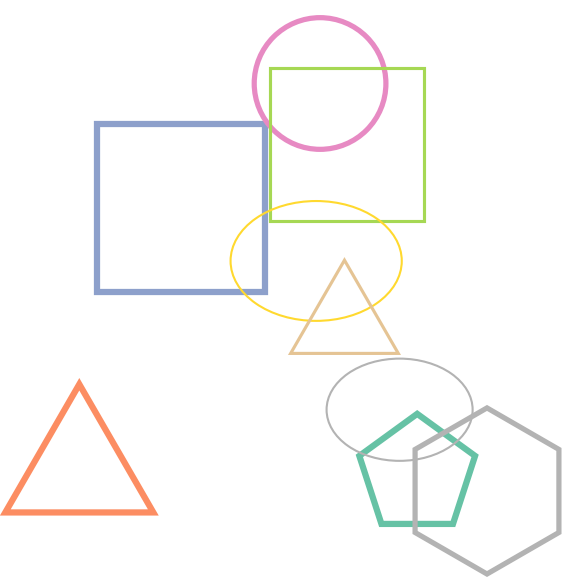[{"shape": "pentagon", "thickness": 3, "radius": 0.53, "center": [0.722, 0.177]}, {"shape": "triangle", "thickness": 3, "radius": 0.74, "center": [0.137, 0.186]}, {"shape": "square", "thickness": 3, "radius": 0.73, "center": [0.314, 0.639]}, {"shape": "circle", "thickness": 2.5, "radius": 0.57, "center": [0.554, 0.855]}, {"shape": "square", "thickness": 1.5, "radius": 0.67, "center": [0.601, 0.749]}, {"shape": "oval", "thickness": 1, "radius": 0.74, "center": [0.547, 0.547]}, {"shape": "triangle", "thickness": 1.5, "radius": 0.54, "center": [0.596, 0.441]}, {"shape": "oval", "thickness": 1, "radius": 0.63, "center": [0.692, 0.29]}, {"shape": "hexagon", "thickness": 2.5, "radius": 0.72, "center": [0.843, 0.149]}]